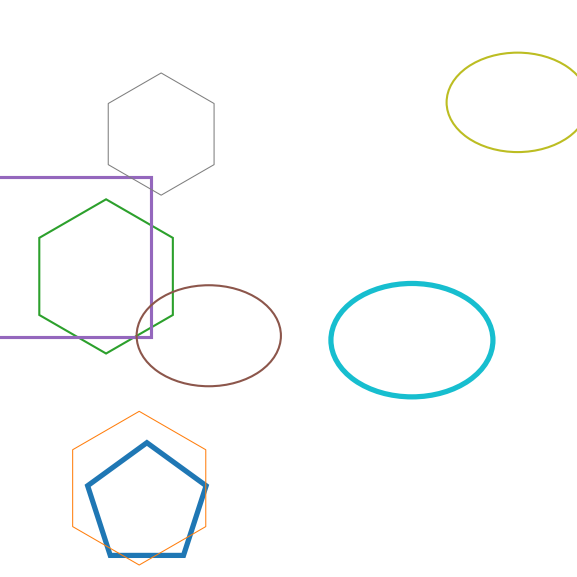[{"shape": "pentagon", "thickness": 2.5, "radius": 0.54, "center": [0.254, 0.125]}, {"shape": "hexagon", "thickness": 0.5, "radius": 0.67, "center": [0.241, 0.154]}, {"shape": "hexagon", "thickness": 1, "radius": 0.67, "center": [0.184, 0.52]}, {"shape": "square", "thickness": 1.5, "radius": 0.69, "center": [0.122, 0.554]}, {"shape": "oval", "thickness": 1, "radius": 0.62, "center": [0.362, 0.418]}, {"shape": "hexagon", "thickness": 0.5, "radius": 0.53, "center": [0.279, 0.767]}, {"shape": "oval", "thickness": 1, "radius": 0.61, "center": [0.896, 0.822]}, {"shape": "oval", "thickness": 2.5, "radius": 0.7, "center": [0.713, 0.41]}]